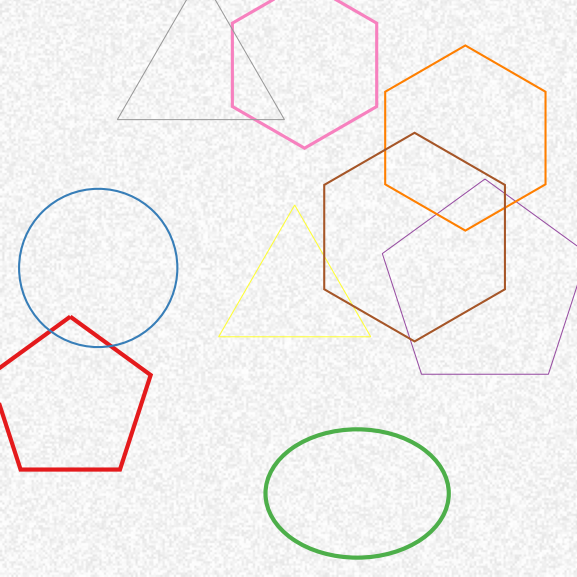[{"shape": "pentagon", "thickness": 2, "radius": 0.73, "center": [0.122, 0.304]}, {"shape": "circle", "thickness": 1, "radius": 0.69, "center": [0.17, 0.535]}, {"shape": "oval", "thickness": 2, "radius": 0.79, "center": [0.618, 0.145]}, {"shape": "pentagon", "thickness": 0.5, "radius": 0.93, "center": [0.84, 0.502]}, {"shape": "hexagon", "thickness": 1, "radius": 0.8, "center": [0.806, 0.76]}, {"shape": "triangle", "thickness": 0.5, "radius": 0.76, "center": [0.51, 0.492]}, {"shape": "hexagon", "thickness": 1, "radius": 0.9, "center": [0.718, 0.589]}, {"shape": "hexagon", "thickness": 1.5, "radius": 0.72, "center": [0.527, 0.887]}, {"shape": "triangle", "thickness": 0.5, "radius": 0.84, "center": [0.348, 0.876]}]